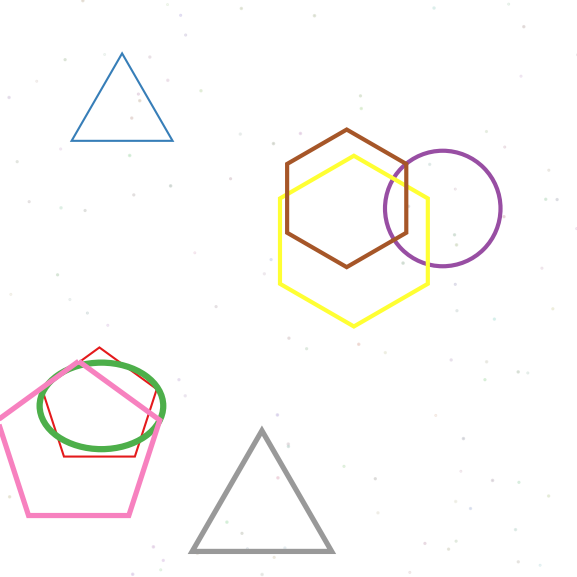[{"shape": "pentagon", "thickness": 1, "radius": 0.52, "center": [0.172, 0.293]}, {"shape": "triangle", "thickness": 1, "radius": 0.5, "center": [0.211, 0.806]}, {"shape": "oval", "thickness": 3, "radius": 0.54, "center": [0.176, 0.296]}, {"shape": "circle", "thickness": 2, "radius": 0.5, "center": [0.767, 0.638]}, {"shape": "hexagon", "thickness": 2, "radius": 0.74, "center": [0.613, 0.582]}, {"shape": "hexagon", "thickness": 2, "radius": 0.6, "center": [0.6, 0.656]}, {"shape": "pentagon", "thickness": 2.5, "radius": 0.74, "center": [0.136, 0.226]}, {"shape": "triangle", "thickness": 2.5, "radius": 0.7, "center": [0.454, 0.114]}]